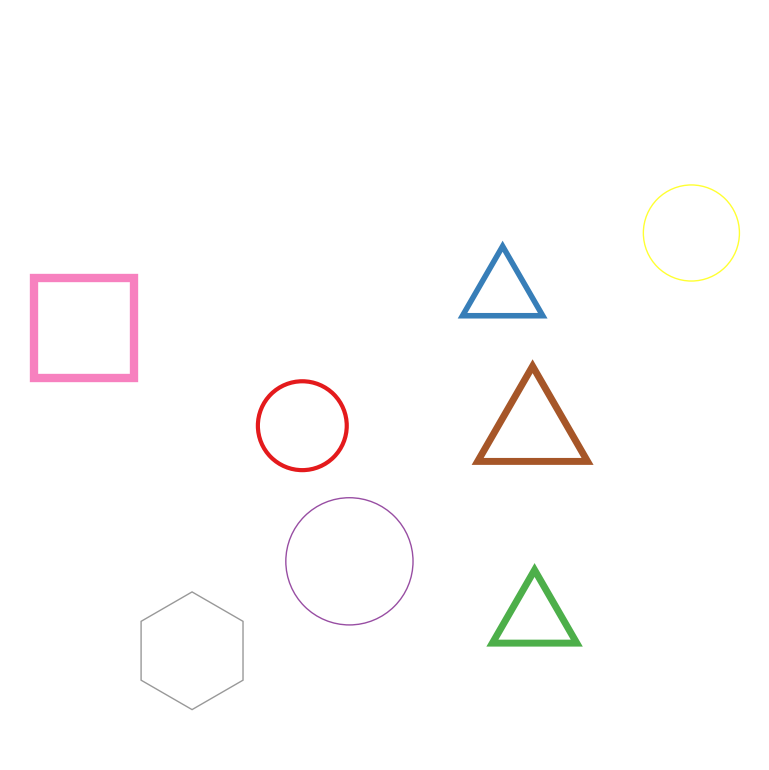[{"shape": "circle", "thickness": 1.5, "radius": 0.29, "center": [0.393, 0.447]}, {"shape": "triangle", "thickness": 2, "radius": 0.3, "center": [0.653, 0.62]}, {"shape": "triangle", "thickness": 2.5, "radius": 0.32, "center": [0.694, 0.196]}, {"shape": "circle", "thickness": 0.5, "radius": 0.41, "center": [0.454, 0.271]}, {"shape": "circle", "thickness": 0.5, "radius": 0.31, "center": [0.898, 0.697]}, {"shape": "triangle", "thickness": 2.5, "radius": 0.41, "center": [0.692, 0.442]}, {"shape": "square", "thickness": 3, "radius": 0.32, "center": [0.109, 0.574]}, {"shape": "hexagon", "thickness": 0.5, "radius": 0.38, "center": [0.249, 0.155]}]